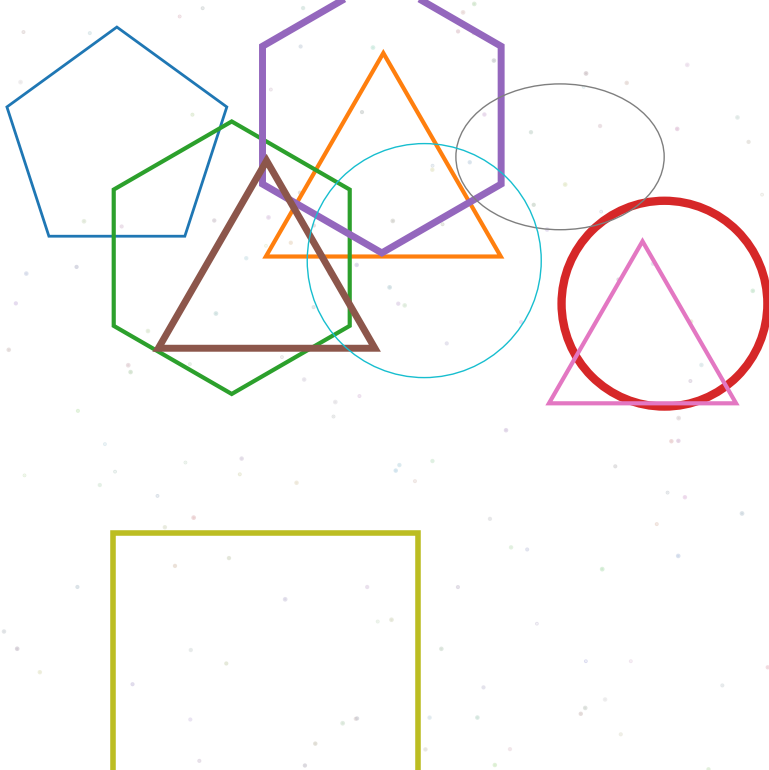[{"shape": "pentagon", "thickness": 1, "radius": 0.75, "center": [0.152, 0.815]}, {"shape": "triangle", "thickness": 1.5, "radius": 0.88, "center": [0.498, 0.755]}, {"shape": "hexagon", "thickness": 1.5, "radius": 0.88, "center": [0.301, 0.665]}, {"shape": "circle", "thickness": 3, "radius": 0.67, "center": [0.863, 0.606]}, {"shape": "hexagon", "thickness": 2.5, "radius": 0.89, "center": [0.496, 0.85]}, {"shape": "triangle", "thickness": 2.5, "radius": 0.81, "center": [0.346, 0.629]}, {"shape": "triangle", "thickness": 1.5, "radius": 0.7, "center": [0.834, 0.546]}, {"shape": "oval", "thickness": 0.5, "radius": 0.68, "center": [0.727, 0.796]}, {"shape": "square", "thickness": 2, "radius": 0.99, "center": [0.345, 0.11]}, {"shape": "circle", "thickness": 0.5, "radius": 0.76, "center": [0.551, 0.662]}]